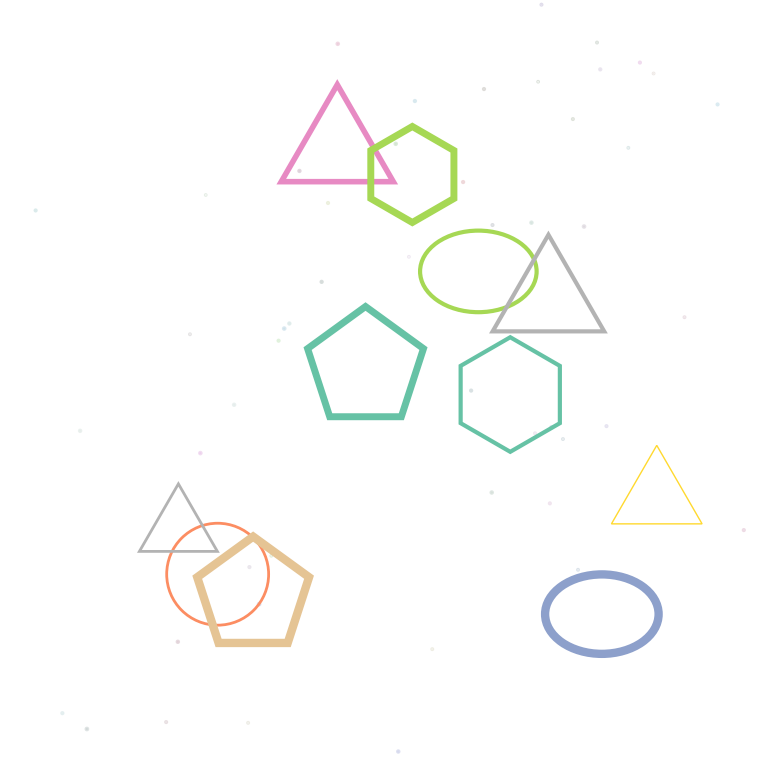[{"shape": "pentagon", "thickness": 2.5, "radius": 0.4, "center": [0.475, 0.523]}, {"shape": "hexagon", "thickness": 1.5, "radius": 0.37, "center": [0.663, 0.488]}, {"shape": "circle", "thickness": 1, "radius": 0.33, "center": [0.283, 0.254]}, {"shape": "oval", "thickness": 3, "radius": 0.37, "center": [0.782, 0.202]}, {"shape": "triangle", "thickness": 2, "radius": 0.42, "center": [0.438, 0.806]}, {"shape": "oval", "thickness": 1.5, "radius": 0.38, "center": [0.621, 0.648]}, {"shape": "hexagon", "thickness": 2.5, "radius": 0.31, "center": [0.536, 0.773]}, {"shape": "triangle", "thickness": 0.5, "radius": 0.34, "center": [0.853, 0.354]}, {"shape": "pentagon", "thickness": 3, "radius": 0.38, "center": [0.329, 0.227]}, {"shape": "triangle", "thickness": 1, "radius": 0.29, "center": [0.232, 0.313]}, {"shape": "triangle", "thickness": 1.5, "radius": 0.42, "center": [0.712, 0.611]}]